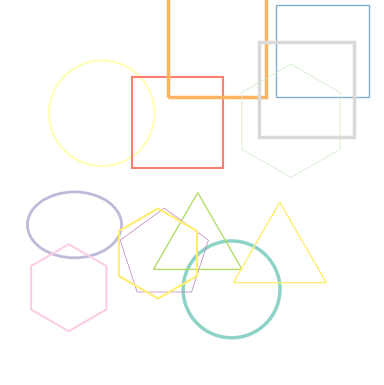[{"shape": "circle", "thickness": 2.5, "radius": 0.63, "center": [0.601, 0.248]}, {"shape": "circle", "thickness": 1.5, "radius": 0.69, "center": [0.265, 0.706]}, {"shape": "oval", "thickness": 2, "radius": 0.61, "center": [0.193, 0.416]}, {"shape": "square", "thickness": 1.5, "radius": 0.59, "center": [0.462, 0.682]}, {"shape": "square", "thickness": 1, "radius": 0.6, "center": [0.837, 0.868]}, {"shape": "square", "thickness": 2.5, "radius": 0.64, "center": [0.565, 0.876]}, {"shape": "triangle", "thickness": 1, "radius": 0.66, "center": [0.514, 0.367]}, {"shape": "hexagon", "thickness": 1.5, "radius": 0.56, "center": [0.179, 0.253]}, {"shape": "square", "thickness": 2.5, "radius": 0.62, "center": [0.796, 0.768]}, {"shape": "pentagon", "thickness": 0.5, "radius": 0.6, "center": [0.427, 0.339]}, {"shape": "hexagon", "thickness": 0.5, "radius": 0.74, "center": [0.756, 0.686]}, {"shape": "hexagon", "thickness": 1.5, "radius": 0.58, "center": [0.41, 0.342]}, {"shape": "triangle", "thickness": 1, "radius": 0.7, "center": [0.727, 0.336]}]